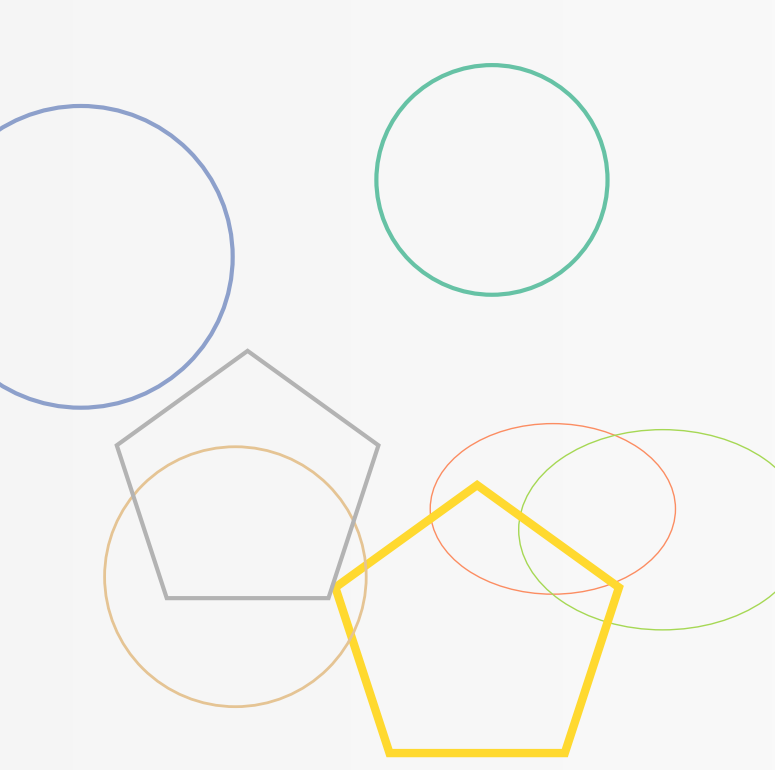[{"shape": "circle", "thickness": 1.5, "radius": 0.75, "center": [0.635, 0.766]}, {"shape": "oval", "thickness": 0.5, "radius": 0.79, "center": [0.713, 0.339]}, {"shape": "circle", "thickness": 1.5, "radius": 0.98, "center": [0.104, 0.666]}, {"shape": "oval", "thickness": 0.5, "radius": 0.93, "center": [0.855, 0.312]}, {"shape": "pentagon", "thickness": 3, "radius": 0.96, "center": [0.616, 0.178]}, {"shape": "circle", "thickness": 1, "radius": 0.84, "center": [0.304, 0.251]}, {"shape": "pentagon", "thickness": 1.5, "radius": 0.89, "center": [0.319, 0.367]}]